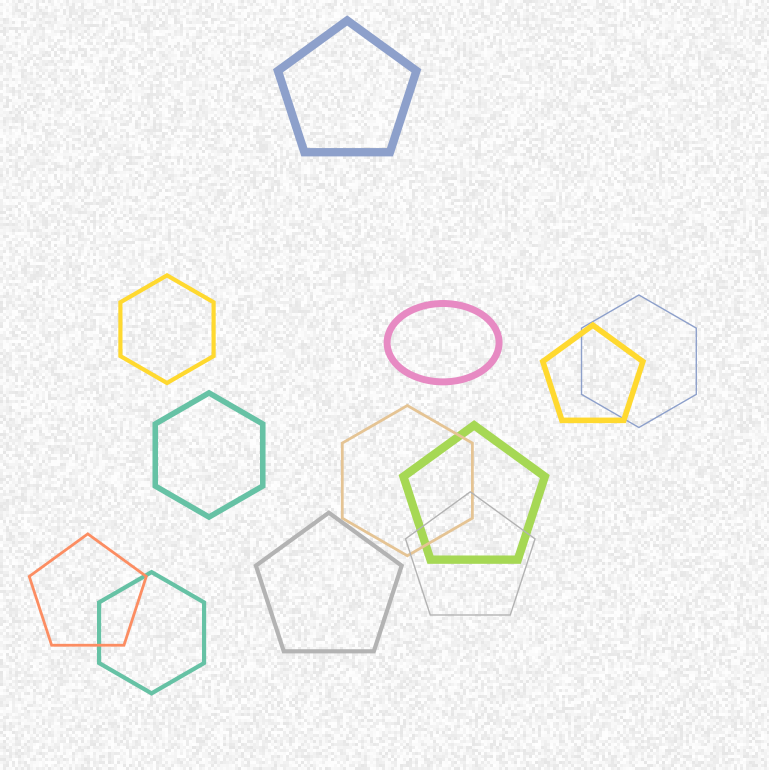[{"shape": "hexagon", "thickness": 1.5, "radius": 0.39, "center": [0.197, 0.178]}, {"shape": "hexagon", "thickness": 2, "radius": 0.4, "center": [0.271, 0.409]}, {"shape": "pentagon", "thickness": 1, "radius": 0.4, "center": [0.114, 0.227]}, {"shape": "hexagon", "thickness": 0.5, "radius": 0.43, "center": [0.83, 0.531]}, {"shape": "pentagon", "thickness": 3, "radius": 0.47, "center": [0.451, 0.879]}, {"shape": "oval", "thickness": 2.5, "radius": 0.36, "center": [0.575, 0.555]}, {"shape": "pentagon", "thickness": 3, "radius": 0.48, "center": [0.616, 0.351]}, {"shape": "pentagon", "thickness": 2, "radius": 0.34, "center": [0.77, 0.509]}, {"shape": "hexagon", "thickness": 1.5, "radius": 0.35, "center": [0.217, 0.572]}, {"shape": "hexagon", "thickness": 1, "radius": 0.49, "center": [0.529, 0.376]}, {"shape": "pentagon", "thickness": 1.5, "radius": 0.5, "center": [0.427, 0.235]}, {"shape": "pentagon", "thickness": 0.5, "radius": 0.44, "center": [0.611, 0.273]}]